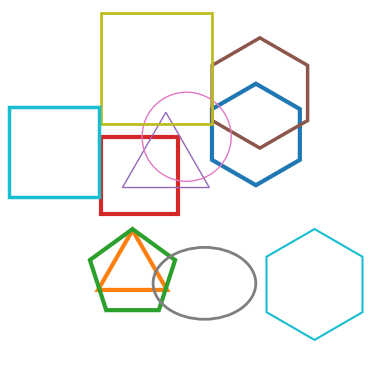[{"shape": "hexagon", "thickness": 3, "radius": 0.66, "center": [0.665, 0.651]}, {"shape": "triangle", "thickness": 3, "radius": 0.52, "center": [0.344, 0.299]}, {"shape": "pentagon", "thickness": 3, "radius": 0.58, "center": [0.344, 0.289]}, {"shape": "square", "thickness": 3, "radius": 0.5, "center": [0.363, 0.545]}, {"shape": "triangle", "thickness": 1, "radius": 0.65, "center": [0.431, 0.578]}, {"shape": "hexagon", "thickness": 2.5, "radius": 0.72, "center": [0.675, 0.759]}, {"shape": "circle", "thickness": 1, "radius": 0.58, "center": [0.485, 0.645]}, {"shape": "oval", "thickness": 2, "radius": 0.67, "center": [0.531, 0.264]}, {"shape": "square", "thickness": 2, "radius": 0.72, "center": [0.406, 0.822]}, {"shape": "square", "thickness": 2.5, "radius": 0.59, "center": [0.14, 0.605]}, {"shape": "hexagon", "thickness": 1.5, "radius": 0.72, "center": [0.817, 0.261]}]